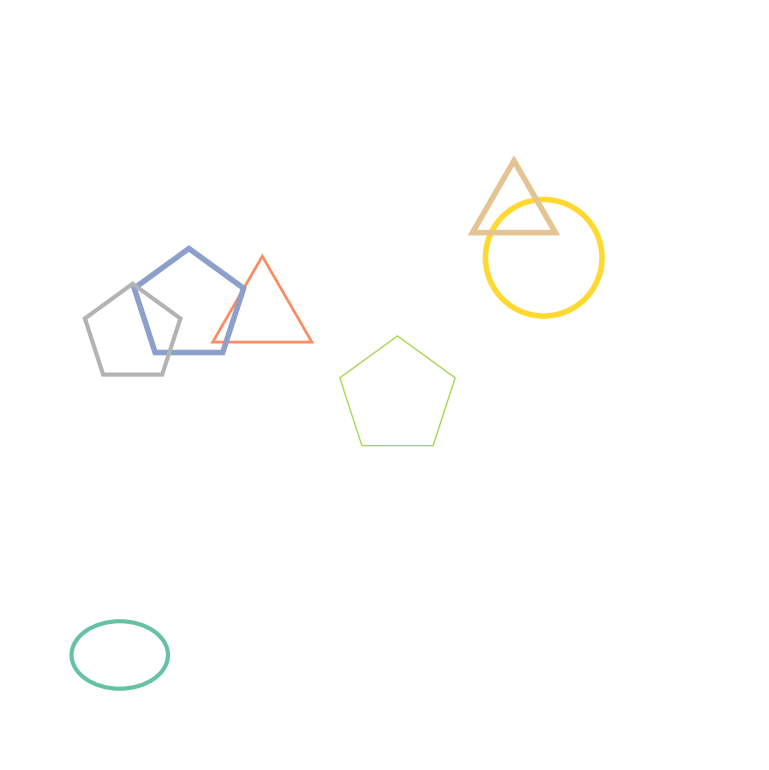[{"shape": "oval", "thickness": 1.5, "radius": 0.31, "center": [0.156, 0.149]}, {"shape": "triangle", "thickness": 1, "radius": 0.37, "center": [0.341, 0.593]}, {"shape": "pentagon", "thickness": 2, "radius": 0.37, "center": [0.245, 0.603]}, {"shape": "pentagon", "thickness": 0.5, "radius": 0.39, "center": [0.516, 0.485]}, {"shape": "circle", "thickness": 2, "radius": 0.38, "center": [0.706, 0.665]}, {"shape": "triangle", "thickness": 2, "radius": 0.31, "center": [0.667, 0.729]}, {"shape": "pentagon", "thickness": 1.5, "radius": 0.33, "center": [0.172, 0.566]}]